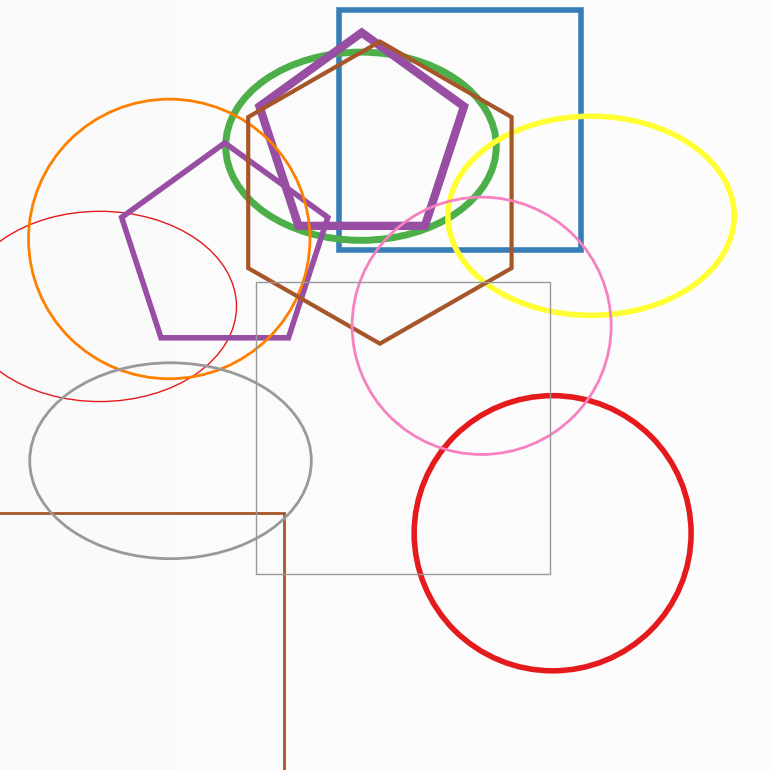[{"shape": "oval", "thickness": 0.5, "radius": 0.88, "center": [0.129, 0.602]}, {"shape": "circle", "thickness": 2, "radius": 0.89, "center": [0.713, 0.307]}, {"shape": "square", "thickness": 2, "radius": 0.78, "center": [0.593, 0.831]}, {"shape": "oval", "thickness": 2.5, "radius": 0.87, "center": [0.466, 0.81]}, {"shape": "pentagon", "thickness": 2, "radius": 0.7, "center": [0.29, 0.674]}, {"shape": "pentagon", "thickness": 3, "radius": 0.69, "center": [0.467, 0.819]}, {"shape": "circle", "thickness": 1, "radius": 0.91, "center": [0.218, 0.69]}, {"shape": "oval", "thickness": 2, "radius": 0.92, "center": [0.763, 0.72]}, {"shape": "square", "thickness": 1, "radius": 0.98, "center": [0.17, 0.138]}, {"shape": "hexagon", "thickness": 1.5, "radius": 0.98, "center": [0.49, 0.75]}, {"shape": "circle", "thickness": 1, "radius": 0.84, "center": [0.621, 0.577]}, {"shape": "oval", "thickness": 1, "radius": 0.91, "center": [0.22, 0.402]}, {"shape": "square", "thickness": 0.5, "radius": 0.95, "center": [0.52, 0.444]}]